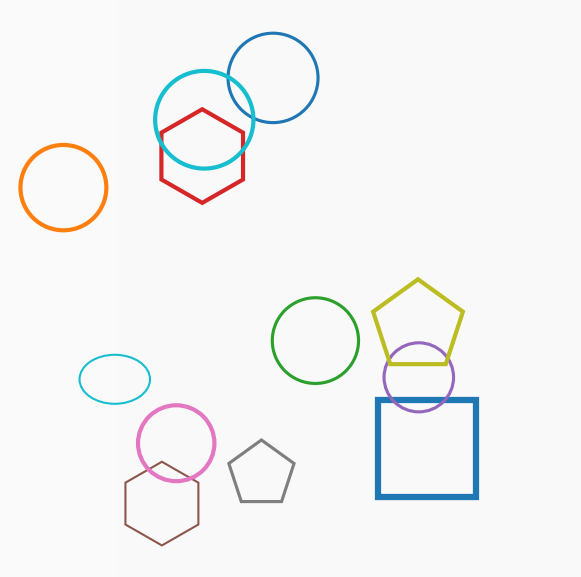[{"shape": "circle", "thickness": 1.5, "radius": 0.39, "center": [0.47, 0.864]}, {"shape": "square", "thickness": 3, "radius": 0.42, "center": [0.735, 0.223]}, {"shape": "circle", "thickness": 2, "radius": 0.37, "center": [0.109, 0.674]}, {"shape": "circle", "thickness": 1.5, "radius": 0.37, "center": [0.543, 0.409]}, {"shape": "hexagon", "thickness": 2, "radius": 0.41, "center": [0.348, 0.729]}, {"shape": "circle", "thickness": 1.5, "radius": 0.3, "center": [0.721, 0.346]}, {"shape": "hexagon", "thickness": 1, "radius": 0.36, "center": [0.279, 0.127]}, {"shape": "circle", "thickness": 2, "radius": 0.33, "center": [0.303, 0.232]}, {"shape": "pentagon", "thickness": 1.5, "radius": 0.29, "center": [0.45, 0.178]}, {"shape": "pentagon", "thickness": 2, "radius": 0.41, "center": [0.719, 0.434]}, {"shape": "circle", "thickness": 2, "radius": 0.42, "center": [0.351, 0.792]}, {"shape": "oval", "thickness": 1, "radius": 0.3, "center": [0.197, 0.342]}]